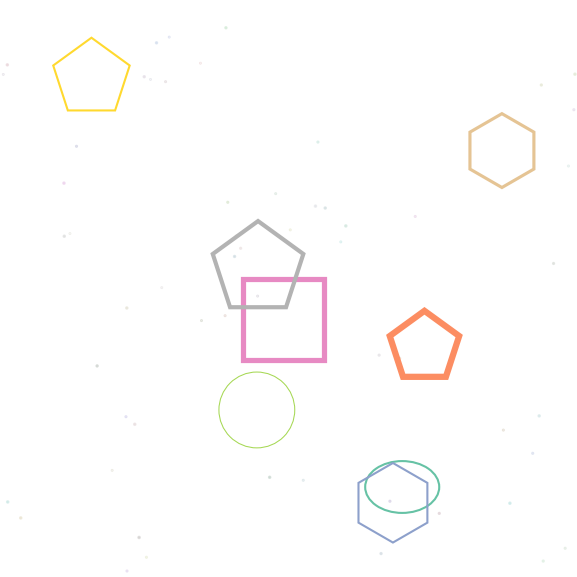[{"shape": "oval", "thickness": 1, "radius": 0.32, "center": [0.696, 0.156]}, {"shape": "pentagon", "thickness": 3, "radius": 0.32, "center": [0.735, 0.398]}, {"shape": "hexagon", "thickness": 1, "radius": 0.34, "center": [0.68, 0.129]}, {"shape": "square", "thickness": 2.5, "radius": 0.35, "center": [0.491, 0.446]}, {"shape": "circle", "thickness": 0.5, "radius": 0.33, "center": [0.445, 0.289]}, {"shape": "pentagon", "thickness": 1, "radius": 0.35, "center": [0.158, 0.864]}, {"shape": "hexagon", "thickness": 1.5, "radius": 0.32, "center": [0.869, 0.738]}, {"shape": "pentagon", "thickness": 2, "radius": 0.41, "center": [0.447, 0.534]}]